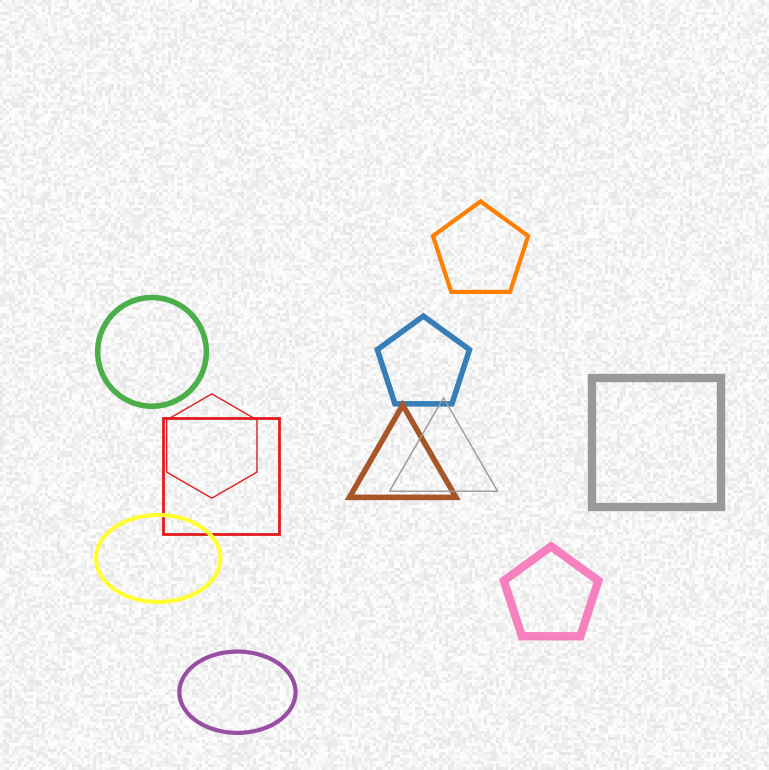[{"shape": "square", "thickness": 1, "radius": 0.38, "center": [0.287, 0.382]}, {"shape": "hexagon", "thickness": 0.5, "radius": 0.34, "center": [0.275, 0.421]}, {"shape": "pentagon", "thickness": 2, "radius": 0.31, "center": [0.55, 0.526]}, {"shape": "circle", "thickness": 2, "radius": 0.35, "center": [0.197, 0.543]}, {"shape": "oval", "thickness": 1.5, "radius": 0.38, "center": [0.308, 0.101]}, {"shape": "pentagon", "thickness": 1.5, "radius": 0.32, "center": [0.624, 0.673]}, {"shape": "oval", "thickness": 1.5, "radius": 0.4, "center": [0.205, 0.275]}, {"shape": "triangle", "thickness": 2, "radius": 0.4, "center": [0.523, 0.394]}, {"shape": "pentagon", "thickness": 3, "radius": 0.32, "center": [0.716, 0.226]}, {"shape": "square", "thickness": 3, "radius": 0.42, "center": [0.853, 0.426]}, {"shape": "triangle", "thickness": 0.5, "radius": 0.4, "center": [0.576, 0.403]}]